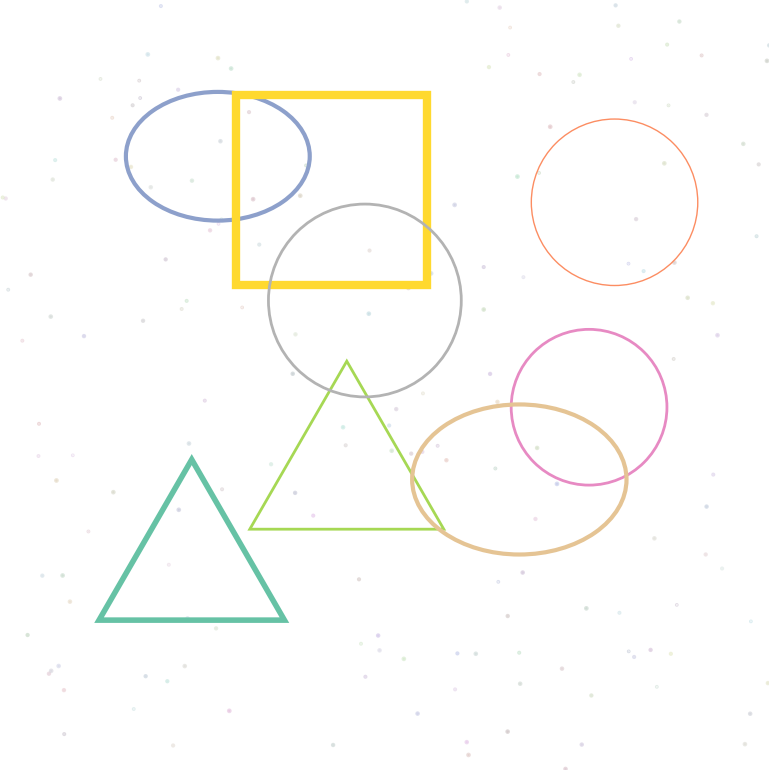[{"shape": "triangle", "thickness": 2, "radius": 0.7, "center": [0.249, 0.264]}, {"shape": "circle", "thickness": 0.5, "radius": 0.54, "center": [0.798, 0.737]}, {"shape": "oval", "thickness": 1.5, "radius": 0.6, "center": [0.283, 0.797]}, {"shape": "circle", "thickness": 1, "radius": 0.51, "center": [0.765, 0.471]}, {"shape": "triangle", "thickness": 1, "radius": 0.73, "center": [0.45, 0.385]}, {"shape": "square", "thickness": 3, "radius": 0.62, "center": [0.431, 0.753]}, {"shape": "oval", "thickness": 1.5, "radius": 0.7, "center": [0.674, 0.377]}, {"shape": "circle", "thickness": 1, "radius": 0.63, "center": [0.474, 0.61]}]